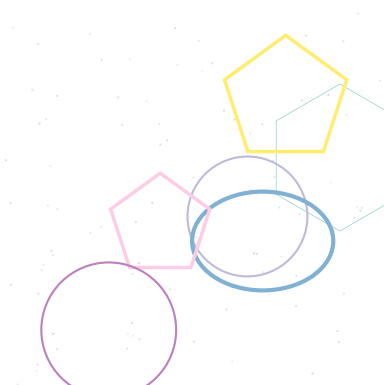[{"shape": "hexagon", "thickness": 0.5, "radius": 0.95, "center": [0.883, 0.591]}, {"shape": "circle", "thickness": 1.5, "radius": 0.78, "center": [0.643, 0.438]}, {"shape": "oval", "thickness": 3, "radius": 0.92, "center": [0.682, 0.374]}, {"shape": "pentagon", "thickness": 2.5, "radius": 0.68, "center": [0.416, 0.415]}, {"shape": "circle", "thickness": 1.5, "radius": 0.88, "center": [0.282, 0.143]}, {"shape": "pentagon", "thickness": 2.5, "radius": 0.83, "center": [0.742, 0.741]}]